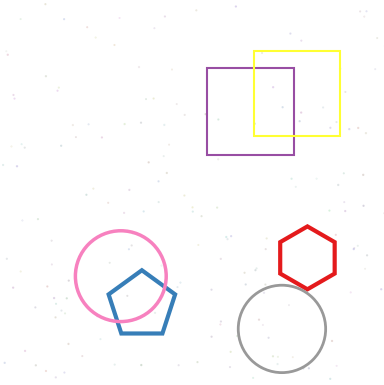[{"shape": "hexagon", "thickness": 3, "radius": 0.41, "center": [0.799, 0.33]}, {"shape": "pentagon", "thickness": 3, "radius": 0.45, "center": [0.368, 0.207]}, {"shape": "square", "thickness": 1.5, "radius": 0.57, "center": [0.651, 0.711]}, {"shape": "square", "thickness": 1.5, "radius": 0.56, "center": [0.772, 0.758]}, {"shape": "circle", "thickness": 2.5, "radius": 0.59, "center": [0.314, 0.283]}, {"shape": "circle", "thickness": 2, "radius": 0.57, "center": [0.732, 0.146]}]